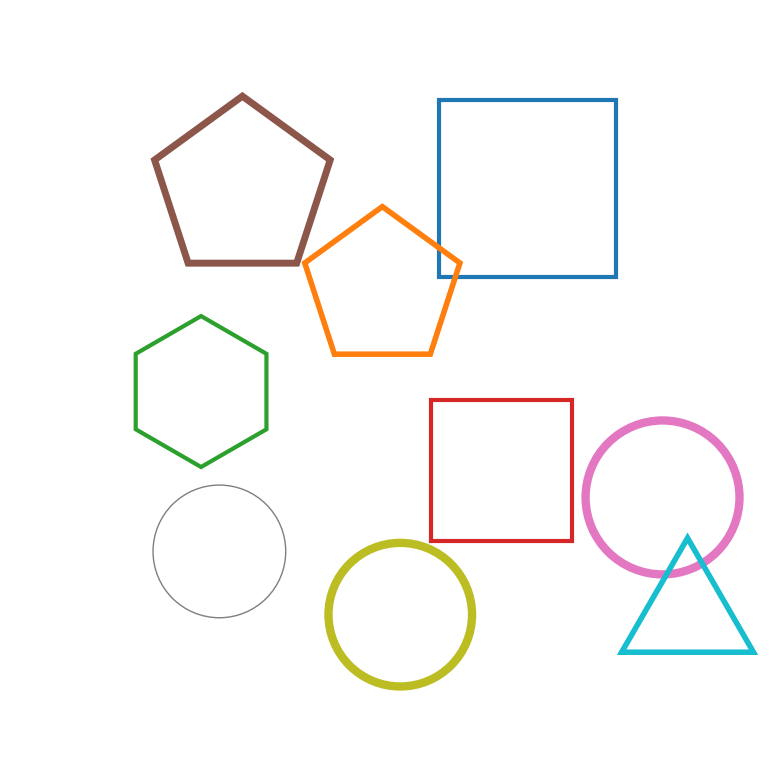[{"shape": "square", "thickness": 1.5, "radius": 0.57, "center": [0.685, 0.755]}, {"shape": "pentagon", "thickness": 2, "radius": 0.53, "center": [0.497, 0.626]}, {"shape": "hexagon", "thickness": 1.5, "radius": 0.49, "center": [0.261, 0.491]}, {"shape": "square", "thickness": 1.5, "radius": 0.46, "center": [0.652, 0.389]}, {"shape": "pentagon", "thickness": 2.5, "radius": 0.6, "center": [0.315, 0.755]}, {"shape": "circle", "thickness": 3, "radius": 0.5, "center": [0.86, 0.354]}, {"shape": "circle", "thickness": 0.5, "radius": 0.43, "center": [0.285, 0.284]}, {"shape": "circle", "thickness": 3, "radius": 0.47, "center": [0.52, 0.202]}, {"shape": "triangle", "thickness": 2, "radius": 0.49, "center": [0.893, 0.202]}]